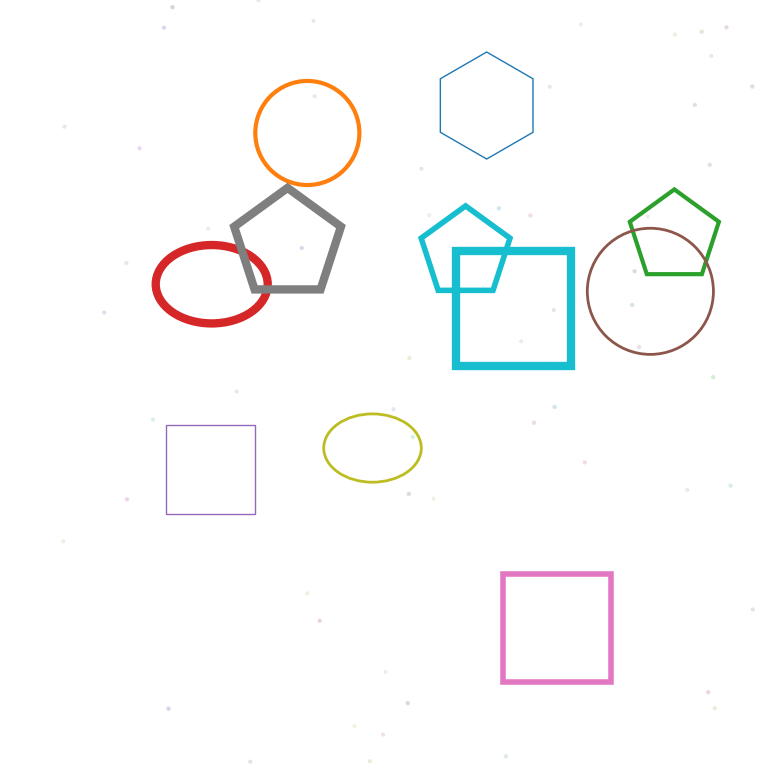[{"shape": "hexagon", "thickness": 0.5, "radius": 0.35, "center": [0.632, 0.863]}, {"shape": "circle", "thickness": 1.5, "radius": 0.34, "center": [0.399, 0.827]}, {"shape": "pentagon", "thickness": 1.5, "radius": 0.3, "center": [0.876, 0.693]}, {"shape": "oval", "thickness": 3, "radius": 0.36, "center": [0.275, 0.631]}, {"shape": "square", "thickness": 0.5, "radius": 0.29, "center": [0.274, 0.39]}, {"shape": "circle", "thickness": 1, "radius": 0.41, "center": [0.845, 0.622]}, {"shape": "square", "thickness": 2, "radius": 0.35, "center": [0.723, 0.184]}, {"shape": "pentagon", "thickness": 3, "radius": 0.36, "center": [0.373, 0.683]}, {"shape": "oval", "thickness": 1, "radius": 0.32, "center": [0.484, 0.418]}, {"shape": "square", "thickness": 3, "radius": 0.37, "center": [0.667, 0.599]}, {"shape": "pentagon", "thickness": 2, "radius": 0.3, "center": [0.605, 0.672]}]